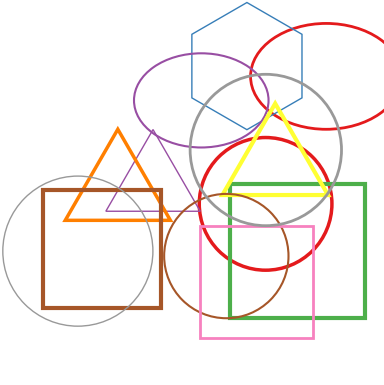[{"shape": "circle", "thickness": 2.5, "radius": 0.86, "center": [0.69, 0.47]}, {"shape": "oval", "thickness": 2, "radius": 0.98, "center": [0.847, 0.802]}, {"shape": "hexagon", "thickness": 1, "radius": 0.83, "center": [0.641, 0.828]}, {"shape": "square", "thickness": 3, "radius": 0.87, "center": [0.773, 0.348]}, {"shape": "triangle", "thickness": 1, "radius": 0.71, "center": [0.397, 0.522]}, {"shape": "oval", "thickness": 1.5, "radius": 0.87, "center": [0.523, 0.739]}, {"shape": "triangle", "thickness": 2.5, "radius": 0.79, "center": [0.306, 0.507]}, {"shape": "triangle", "thickness": 3, "radius": 0.79, "center": [0.715, 0.573]}, {"shape": "square", "thickness": 3, "radius": 0.76, "center": [0.265, 0.353]}, {"shape": "circle", "thickness": 1.5, "radius": 0.81, "center": [0.588, 0.335]}, {"shape": "square", "thickness": 2, "radius": 0.73, "center": [0.667, 0.268]}, {"shape": "circle", "thickness": 1, "radius": 0.97, "center": [0.202, 0.348]}, {"shape": "circle", "thickness": 2, "radius": 0.98, "center": [0.69, 0.61]}]